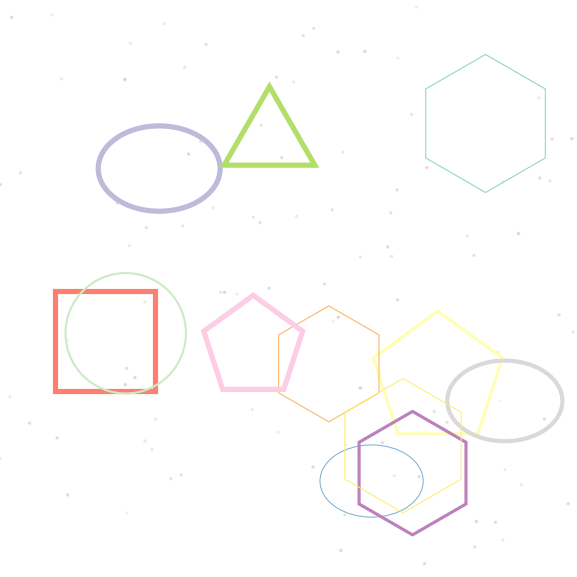[{"shape": "hexagon", "thickness": 0.5, "radius": 0.6, "center": [0.841, 0.785]}, {"shape": "pentagon", "thickness": 1.5, "radius": 0.59, "center": [0.758, 0.343]}, {"shape": "oval", "thickness": 2.5, "radius": 0.53, "center": [0.276, 0.707]}, {"shape": "square", "thickness": 2.5, "radius": 0.43, "center": [0.182, 0.408]}, {"shape": "oval", "thickness": 0.5, "radius": 0.45, "center": [0.643, 0.166]}, {"shape": "hexagon", "thickness": 0.5, "radius": 0.5, "center": [0.569, 0.369]}, {"shape": "triangle", "thickness": 2.5, "radius": 0.45, "center": [0.467, 0.758]}, {"shape": "pentagon", "thickness": 2.5, "radius": 0.45, "center": [0.438, 0.398]}, {"shape": "oval", "thickness": 2, "radius": 0.5, "center": [0.874, 0.305]}, {"shape": "hexagon", "thickness": 1.5, "radius": 0.53, "center": [0.714, 0.18]}, {"shape": "circle", "thickness": 1, "radius": 0.52, "center": [0.218, 0.422]}, {"shape": "hexagon", "thickness": 0.5, "radius": 0.58, "center": [0.698, 0.227]}]